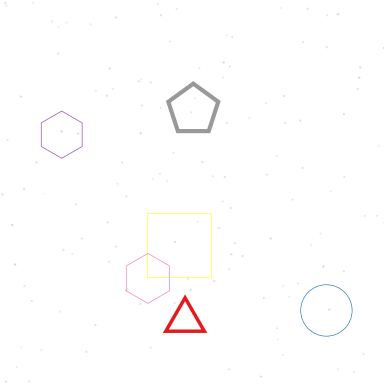[{"shape": "triangle", "thickness": 2.5, "radius": 0.29, "center": [0.481, 0.169]}, {"shape": "circle", "thickness": 0.5, "radius": 0.33, "center": [0.848, 0.194]}, {"shape": "hexagon", "thickness": 0.5, "radius": 0.31, "center": [0.16, 0.65]}, {"shape": "square", "thickness": 0.5, "radius": 0.42, "center": [0.464, 0.364]}, {"shape": "hexagon", "thickness": 0.5, "radius": 0.32, "center": [0.384, 0.277]}, {"shape": "pentagon", "thickness": 3, "radius": 0.34, "center": [0.502, 0.715]}]